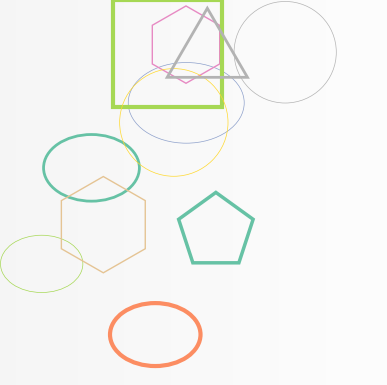[{"shape": "pentagon", "thickness": 2.5, "radius": 0.51, "center": [0.557, 0.399]}, {"shape": "oval", "thickness": 2, "radius": 0.62, "center": [0.236, 0.564]}, {"shape": "oval", "thickness": 3, "radius": 0.58, "center": [0.401, 0.131]}, {"shape": "oval", "thickness": 0.5, "radius": 0.75, "center": [0.481, 0.733]}, {"shape": "hexagon", "thickness": 1, "radius": 0.5, "center": [0.48, 0.884]}, {"shape": "square", "thickness": 3, "radius": 0.7, "center": [0.432, 0.861]}, {"shape": "oval", "thickness": 0.5, "radius": 0.53, "center": [0.108, 0.315]}, {"shape": "circle", "thickness": 0.5, "radius": 0.7, "center": [0.449, 0.682]}, {"shape": "hexagon", "thickness": 1, "radius": 0.62, "center": [0.267, 0.416]}, {"shape": "circle", "thickness": 0.5, "radius": 0.66, "center": [0.736, 0.864]}, {"shape": "triangle", "thickness": 2, "radius": 0.6, "center": [0.535, 0.859]}]